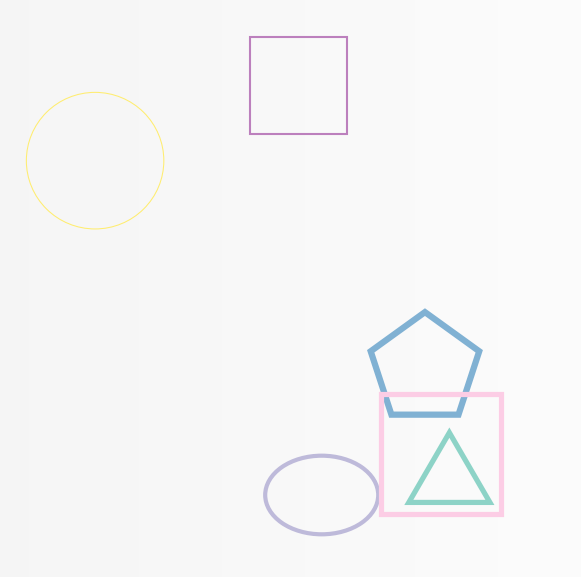[{"shape": "triangle", "thickness": 2.5, "radius": 0.4, "center": [0.773, 0.169]}, {"shape": "oval", "thickness": 2, "radius": 0.49, "center": [0.553, 0.142]}, {"shape": "pentagon", "thickness": 3, "radius": 0.49, "center": [0.731, 0.361]}, {"shape": "square", "thickness": 2.5, "radius": 0.52, "center": [0.759, 0.213]}, {"shape": "square", "thickness": 1, "radius": 0.42, "center": [0.513, 0.851]}, {"shape": "circle", "thickness": 0.5, "radius": 0.59, "center": [0.164, 0.721]}]